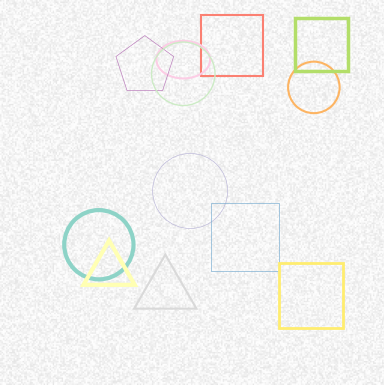[{"shape": "circle", "thickness": 3, "radius": 0.45, "center": [0.257, 0.364]}, {"shape": "triangle", "thickness": 3, "radius": 0.38, "center": [0.283, 0.299]}, {"shape": "circle", "thickness": 0.5, "radius": 0.49, "center": [0.494, 0.504]}, {"shape": "square", "thickness": 1.5, "radius": 0.4, "center": [0.602, 0.882]}, {"shape": "square", "thickness": 0.5, "radius": 0.44, "center": [0.636, 0.384]}, {"shape": "circle", "thickness": 1.5, "radius": 0.33, "center": [0.815, 0.773]}, {"shape": "square", "thickness": 2.5, "radius": 0.34, "center": [0.835, 0.884]}, {"shape": "oval", "thickness": 1.5, "radius": 0.35, "center": [0.476, 0.845]}, {"shape": "triangle", "thickness": 1.5, "radius": 0.47, "center": [0.429, 0.245]}, {"shape": "pentagon", "thickness": 0.5, "radius": 0.39, "center": [0.376, 0.829]}, {"shape": "circle", "thickness": 1, "radius": 0.41, "center": [0.476, 0.808]}, {"shape": "square", "thickness": 2, "radius": 0.42, "center": [0.808, 0.233]}]